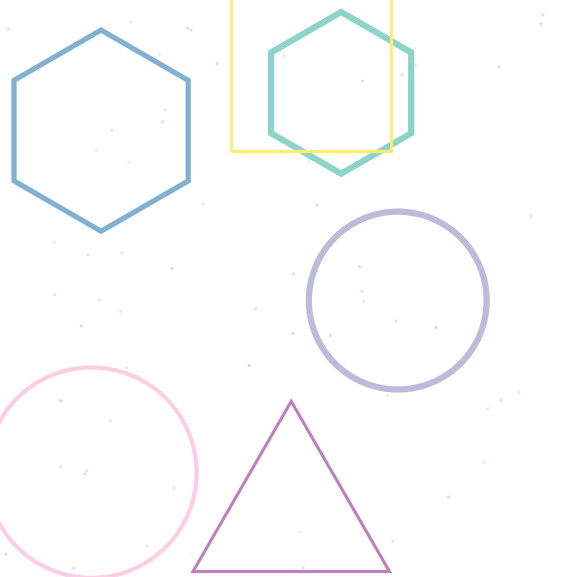[{"shape": "hexagon", "thickness": 3, "radius": 0.7, "center": [0.591, 0.838]}, {"shape": "circle", "thickness": 3, "radius": 0.77, "center": [0.689, 0.479]}, {"shape": "hexagon", "thickness": 2.5, "radius": 0.87, "center": [0.175, 0.773]}, {"shape": "circle", "thickness": 2, "radius": 0.91, "center": [0.158, 0.181]}, {"shape": "triangle", "thickness": 1.5, "radius": 0.98, "center": [0.504, 0.108]}, {"shape": "square", "thickness": 1.5, "radius": 0.69, "center": [0.538, 0.877]}]